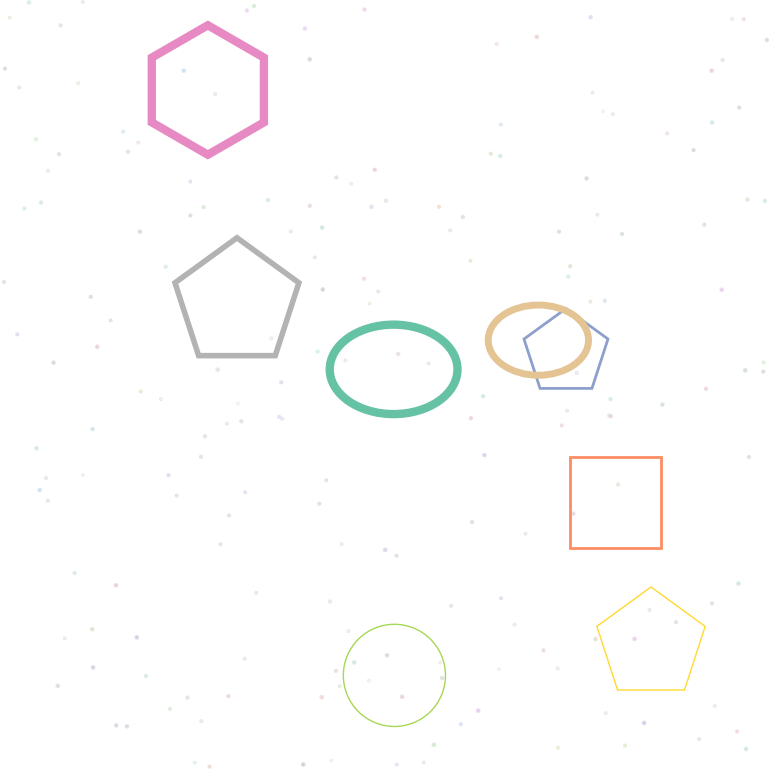[{"shape": "oval", "thickness": 3, "radius": 0.41, "center": [0.511, 0.52]}, {"shape": "square", "thickness": 1, "radius": 0.29, "center": [0.8, 0.348]}, {"shape": "pentagon", "thickness": 1, "radius": 0.29, "center": [0.735, 0.542]}, {"shape": "hexagon", "thickness": 3, "radius": 0.42, "center": [0.27, 0.883]}, {"shape": "circle", "thickness": 0.5, "radius": 0.33, "center": [0.512, 0.123]}, {"shape": "pentagon", "thickness": 0.5, "radius": 0.37, "center": [0.845, 0.164]}, {"shape": "oval", "thickness": 2.5, "radius": 0.33, "center": [0.699, 0.558]}, {"shape": "pentagon", "thickness": 2, "radius": 0.42, "center": [0.308, 0.607]}]